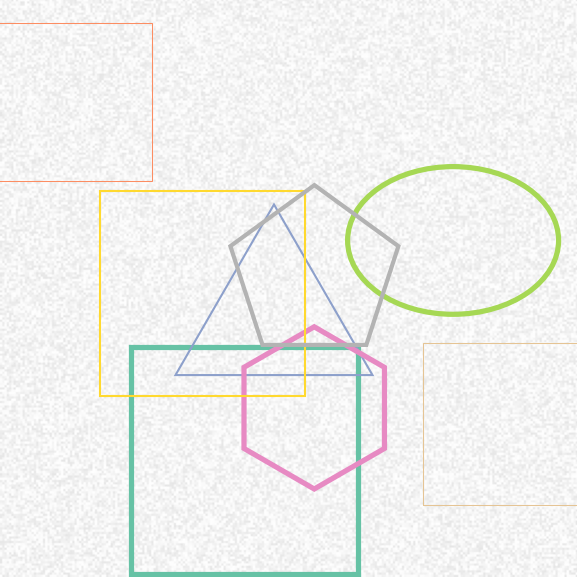[{"shape": "square", "thickness": 2.5, "radius": 0.98, "center": [0.424, 0.201]}, {"shape": "square", "thickness": 0.5, "radius": 0.69, "center": [0.125, 0.822]}, {"shape": "triangle", "thickness": 1, "radius": 0.98, "center": [0.474, 0.448]}, {"shape": "hexagon", "thickness": 2.5, "radius": 0.7, "center": [0.544, 0.293]}, {"shape": "oval", "thickness": 2.5, "radius": 0.91, "center": [0.785, 0.583]}, {"shape": "square", "thickness": 1, "radius": 0.89, "center": [0.351, 0.49]}, {"shape": "square", "thickness": 0.5, "radius": 0.7, "center": [0.873, 0.265]}, {"shape": "pentagon", "thickness": 2, "radius": 0.76, "center": [0.544, 0.526]}]